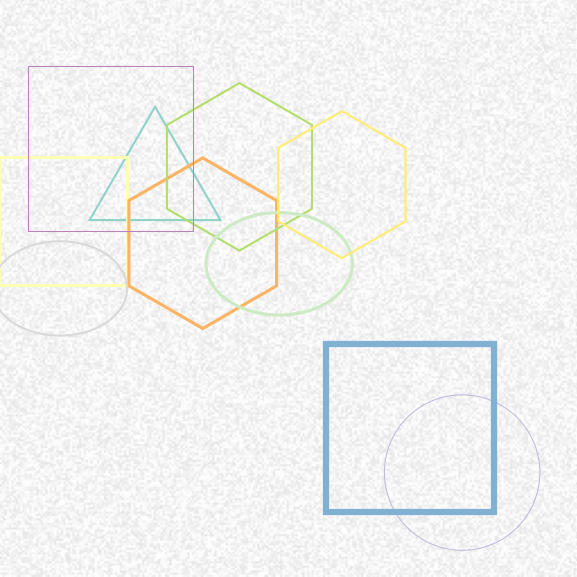[{"shape": "triangle", "thickness": 1, "radius": 0.65, "center": [0.269, 0.683]}, {"shape": "square", "thickness": 1.5, "radius": 0.55, "center": [0.11, 0.617]}, {"shape": "circle", "thickness": 0.5, "radius": 0.67, "center": [0.8, 0.181]}, {"shape": "square", "thickness": 3, "radius": 0.72, "center": [0.71, 0.258]}, {"shape": "hexagon", "thickness": 1.5, "radius": 0.74, "center": [0.351, 0.578]}, {"shape": "hexagon", "thickness": 1, "radius": 0.73, "center": [0.415, 0.71]}, {"shape": "oval", "thickness": 1, "radius": 0.58, "center": [0.103, 0.5]}, {"shape": "square", "thickness": 0.5, "radius": 0.71, "center": [0.192, 0.742]}, {"shape": "oval", "thickness": 1.5, "radius": 0.63, "center": [0.483, 0.542]}, {"shape": "hexagon", "thickness": 1, "radius": 0.64, "center": [0.592, 0.679]}]